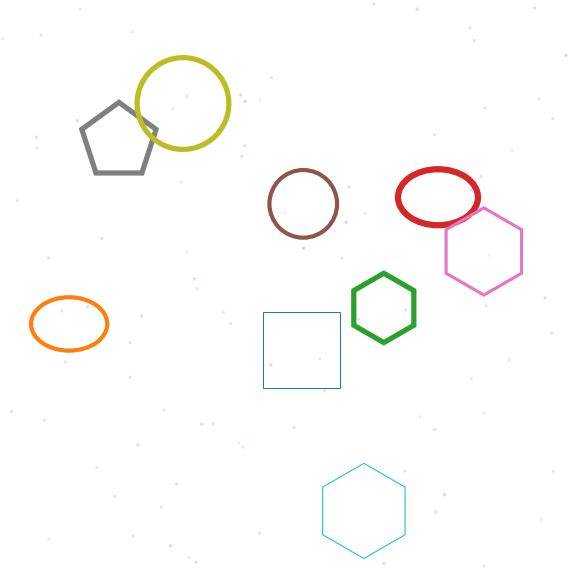[{"shape": "square", "thickness": 0.5, "radius": 0.33, "center": [0.523, 0.393]}, {"shape": "oval", "thickness": 2, "radius": 0.33, "center": [0.12, 0.438]}, {"shape": "hexagon", "thickness": 2.5, "radius": 0.3, "center": [0.665, 0.466]}, {"shape": "oval", "thickness": 3, "radius": 0.35, "center": [0.758, 0.658]}, {"shape": "circle", "thickness": 2, "radius": 0.29, "center": [0.525, 0.646]}, {"shape": "hexagon", "thickness": 1.5, "radius": 0.38, "center": [0.838, 0.564]}, {"shape": "pentagon", "thickness": 2.5, "radius": 0.34, "center": [0.206, 0.754]}, {"shape": "circle", "thickness": 2.5, "radius": 0.4, "center": [0.317, 0.82]}, {"shape": "hexagon", "thickness": 0.5, "radius": 0.41, "center": [0.63, 0.114]}]